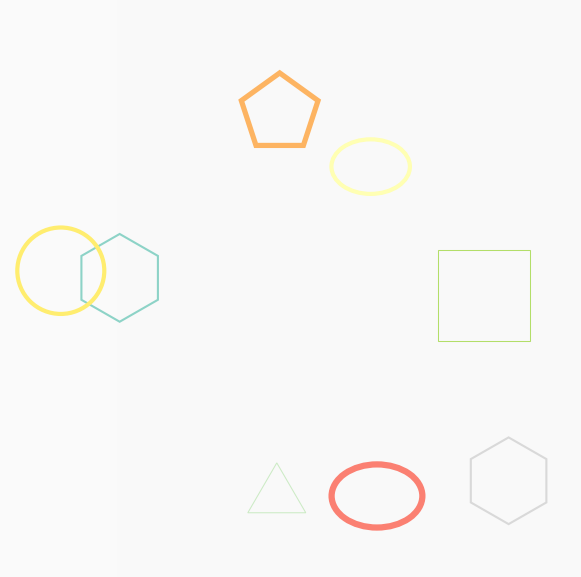[{"shape": "hexagon", "thickness": 1, "radius": 0.38, "center": [0.206, 0.518]}, {"shape": "oval", "thickness": 2, "radius": 0.34, "center": [0.638, 0.711]}, {"shape": "oval", "thickness": 3, "radius": 0.39, "center": [0.649, 0.14]}, {"shape": "pentagon", "thickness": 2.5, "radius": 0.35, "center": [0.481, 0.803]}, {"shape": "square", "thickness": 0.5, "radius": 0.4, "center": [0.832, 0.487]}, {"shape": "hexagon", "thickness": 1, "radius": 0.38, "center": [0.875, 0.167]}, {"shape": "triangle", "thickness": 0.5, "radius": 0.29, "center": [0.476, 0.14]}, {"shape": "circle", "thickness": 2, "radius": 0.37, "center": [0.105, 0.53]}]